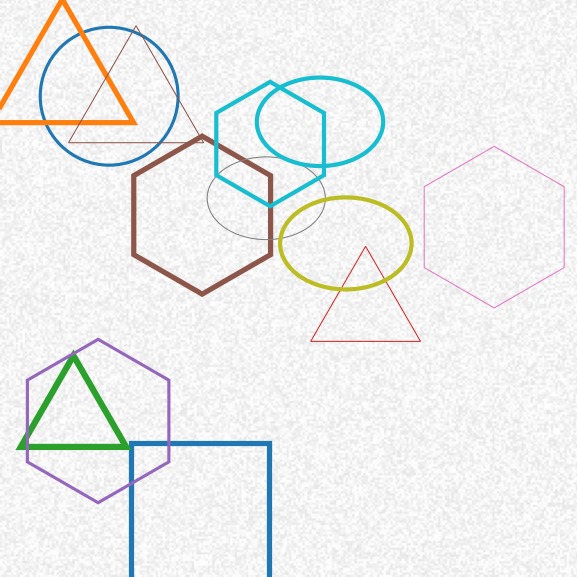[{"shape": "square", "thickness": 2.5, "radius": 0.6, "center": [0.346, 0.112]}, {"shape": "circle", "thickness": 1.5, "radius": 0.6, "center": [0.189, 0.833]}, {"shape": "triangle", "thickness": 2.5, "radius": 0.71, "center": [0.108, 0.858]}, {"shape": "triangle", "thickness": 3, "radius": 0.53, "center": [0.127, 0.278]}, {"shape": "triangle", "thickness": 0.5, "radius": 0.55, "center": [0.633, 0.463]}, {"shape": "hexagon", "thickness": 1.5, "radius": 0.71, "center": [0.17, 0.27]}, {"shape": "hexagon", "thickness": 2.5, "radius": 0.68, "center": [0.35, 0.627]}, {"shape": "triangle", "thickness": 0.5, "radius": 0.68, "center": [0.236, 0.82]}, {"shape": "hexagon", "thickness": 0.5, "radius": 0.7, "center": [0.856, 0.606]}, {"shape": "oval", "thickness": 0.5, "radius": 0.51, "center": [0.461, 0.656]}, {"shape": "oval", "thickness": 2, "radius": 0.57, "center": [0.599, 0.578]}, {"shape": "hexagon", "thickness": 2, "radius": 0.54, "center": [0.468, 0.75]}, {"shape": "oval", "thickness": 2, "radius": 0.55, "center": [0.554, 0.788]}]